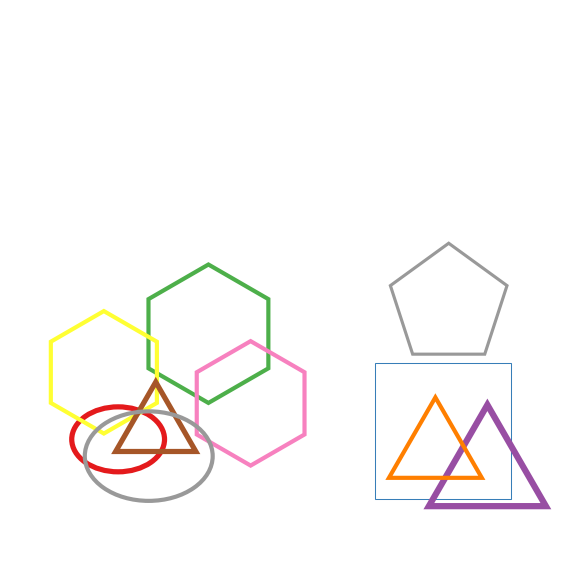[{"shape": "oval", "thickness": 2.5, "radius": 0.4, "center": [0.205, 0.238]}, {"shape": "square", "thickness": 0.5, "radius": 0.59, "center": [0.767, 0.253]}, {"shape": "hexagon", "thickness": 2, "radius": 0.6, "center": [0.361, 0.421]}, {"shape": "triangle", "thickness": 3, "radius": 0.58, "center": [0.844, 0.181]}, {"shape": "triangle", "thickness": 2, "radius": 0.46, "center": [0.754, 0.218]}, {"shape": "hexagon", "thickness": 2, "radius": 0.53, "center": [0.18, 0.354]}, {"shape": "triangle", "thickness": 2.5, "radius": 0.4, "center": [0.27, 0.257]}, {"shape": "hexagon", "thickness": 2, "radius": 0.54, "center": [0.434, 0.301]}, {"shape": "oval", "thickness": 2, "radius": 0.55, "center": [0.258, 0.209]}, {"shape": "pentagon", "thickness": 1.5, "radius": 0.53, "center": [0.777, 0.472]}]